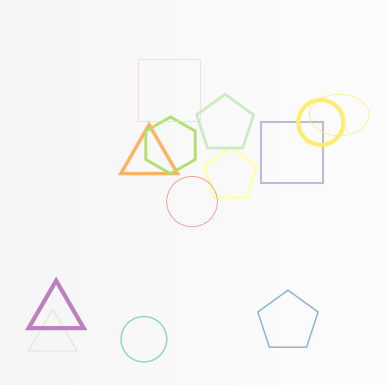[{"shape": "circle", "thickness": 1, "radius": 0.3, "center": [0.371, 0.119]}, {"shape": "pentagon", "thickness": 2, "radius": 0.36, "center": [0.595, 0.545]}, {"shape": "square", "thickness": 1.5, "radius": 0.4, "center": [0.754, 0.603]}, {"shape": "circle", "thickness": 0.5, "radius": 0.33, "center": [0.496, 0.476]}, {"shape": "pentagon", "thickness": 1, "radius": 0.41, "center": [0.743, 0.164]}, {"shape": "triangle", "thickness": 2.5, "radius": 0.42, "center": [0.385, 0.591]}, {"shape": "hexagon", "thickness": 2, "radius": 0.37, "center": [0.44, 0.623]}, {"shape": "square", "thickness": 0.5, "radius": 0.4, "center": [0.437, 0.767]}, {"shape": "triangle", "thickness": 0.5, "radius": 0.36, "center": [0.136, 0.125]}, {"shape": "triangle", "thickness": 3, "radius": 0.41, "center": [0.145, 0.189]}, {"shape": "pentagon", "thickness": 2, "radius": 0.39, "center": [0.581, 0.678]}, {"shape": "circle", "thickness": 3, "radius": 0.29, "center": [0.828, 0.682]}, {"shape": "oval", "thickness": 0.5, "radius": 0.38, "center": [0.875, 0.701]}]